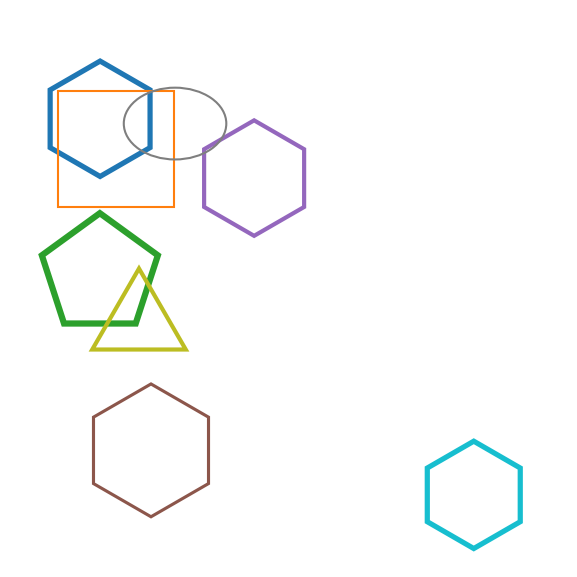[{"shape": "hexagon", "thickness": 2.5, "radius": 0.5, "center": [0.173, 0.793]}, {"shape": "square", "thickness": 1, "radius": 0.5, "center": [0.201, 0.741]}, {"shape": "pentagon", "thickness": 3, "radius": 0.53, "center": [0.173, 0.524]}, {"shape": "hexagon", "thickness": 2, "radius": 0.5, "center": [0.44, 0.691]}, {"shape": "hexagon", "thickness": 1.5, "radius": 0.57, "center": [0.261, 0.219]}, {"shape": "oval", "thickness": 1, "radius": 0.44, "center": [0.303, 0.785]}, {"shape": "triangle", "thickness": 2, "radius": 0.47, "center": [0.241, 0.441]}, {"shape": "hexagon", "thickness": 2.5, "radius": 0.46, "center": [0.82, 0.142]}]